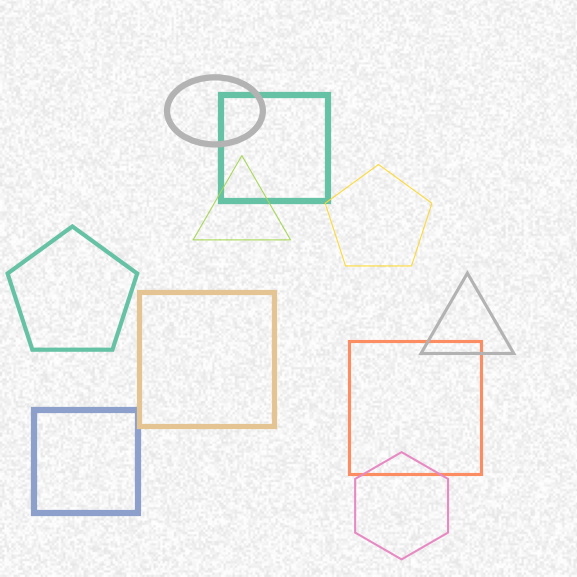[{"shape": "pentagon", "thickness": 2, "radius": 0.59, "center": [0.125, 0.489]}, {"shape": "square", "thickness": 3, "radius": 0.46, "center": [0.475, 0.743]}, {"shape": "square", "thickness": 1.5, "radius": 0.57, "center": [0.719, 0.294]}, {"shape": "square", "thickness": 3, "radius": 0.45, "center": [0.149, 0.2]}, {"shape": "hexagon", "thickness": 1, "radius": 0.46, "center": [0.695, 0.123]}, {"shape": "triangle", "thickness": 0.5, "radius": 0.49, "center": [0.419, 0.632]}, {"shape": "pentagon", "thickness": 0.5, "radius": 0.49, "center": [0.655, 0.617]}, {"shape": "square", "thickness": 2.5, "radius": 0.58, "center": [0.357, 0.377]}, {"shape": "oval", "thickness": 3, "radius": 0.41, "center": [0.372, 0.807]}, {"shape": "triangle", "thickness": 1.5, "radius": 0.46, "center": [0.809, 0.433]}]